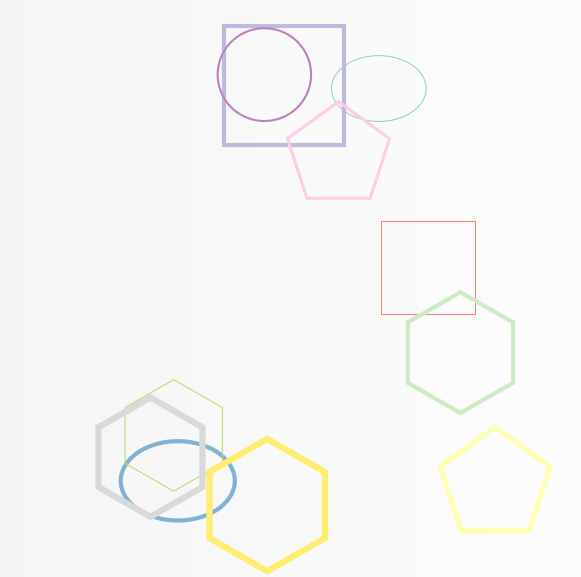[{"shape": "oval", "thickness": 0.5, "radius": 0.41, "center": [0.652, 0.846]}, {"shape": "pentagon", "thickness": 2.5, "radius": 0.5, "center": [0.852, 0.16]}, {"shape": "square", "thickness": 2, "radius": 0.52, "center": [0.488, 0.852]}, {"shape": "square", "thickness": 0.5, "radius": 0.41, "center": [0.737, 0.536]}, {"shape": "oval", "thickness": 2, "radius": 0.49, "center": [0.306, 0.166]}, {"shape": "hexagon", "thickness": 0.5, "radius": 0.48, "center": [0.299, 0.245]}, {"shape": "pentagon", "thickness": 1.5, "radius": 0.46, "center": [0.582, 0.731]}, {"shape": "hexagon", "thickness": 3, "radius": 0.52, "center": [0.259, 0.207]}, {"shape": "circle", "thickness": 1, "radius": 0.4, "center": [0.455, 0.87]}, {"shape": "hexagon", "thickness": 2, "radius": 0.52, "center": [0.792, 0.389]}, {"shape": "hexagon", "thickness": 3, "radius": 0.57, "center": [0.46, 0.125]}]